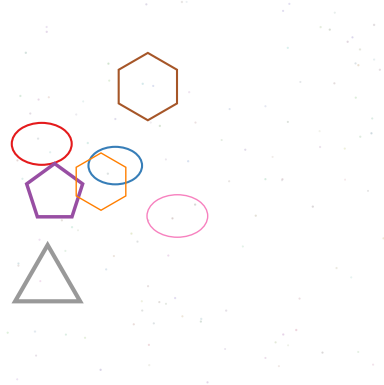[{"shape": "oval", "thickness": 1.5, "radius": 0.39, "center": [0.108, 0.626]}, {"shape": "oval", "thickness": 1.5, "radius": 0.35, "center": [0.299, 0.57]}, {"shape": "pentagon", "thickness": 2.5, "radius": 0.38, "center": [0.142, 0.499]}, {"shape": "hexagon", "thickness": 1, "radius": 0.37, "center": [0.262, 0.528]}, {"shape": "hexagon", "thickness": 1.5, "radius": 0.44, "center": [0.384, 0.775]}, {"shape": "oval", "thickness": 1, "radius": 0.39, "center": [0.461, 0.439]}, {"shape": "triangle", "thickness": 3, "radius": 0.49, "center": [0.124, 0.266]}]